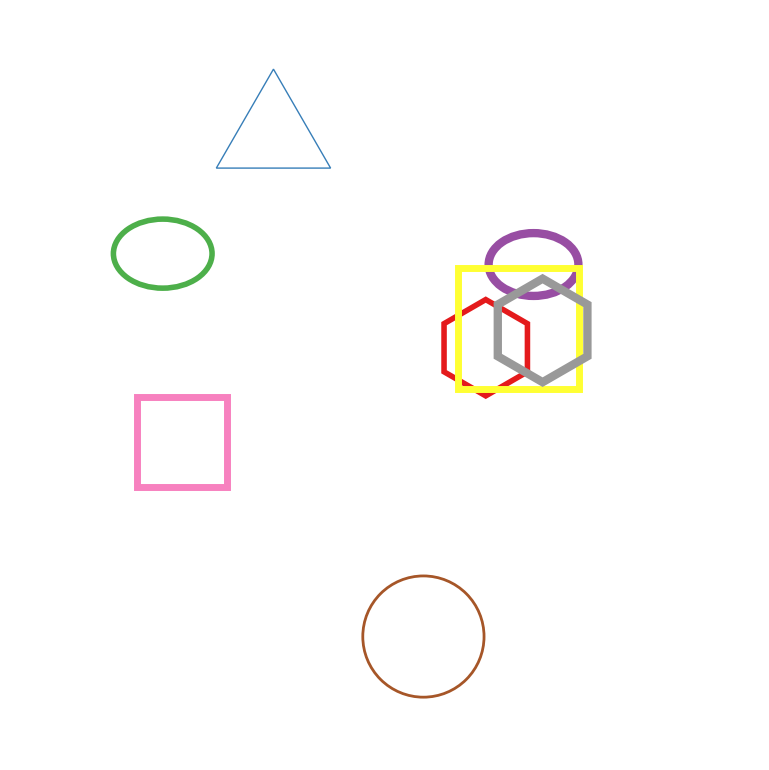[{"shape": "hexagon", "thickness": 2, "radius": 0.31, "center": [0.631, 0.548]}, {"shape": "triangle", "thickness": 0.5, "radius": 0.43, "center": [0.355, 0.825]}, {"shape": "oval", "thickness": 2, "radius": 0.32, "center": [0.211, 0.671]}, {"shape": "oval", "thickness": 3, "radius": 0.29, "center": [0.693, 0.656]}, {"shape": "square", "thickness": 2.5, "radius": 0.39, "center": [0.673, 0.574]}, {"shape": "circle", "thickness": 1, "radius": 0.39, "center": [0.55, 0.173]}, {"shape": "square", "thickness": 2.5, "radius": 0.29, "center": [0.236, 0.426]}, {"shape": "hexagon", "thickness": 3, "radius": 0.34, "center": [0.705, 0.571]}]